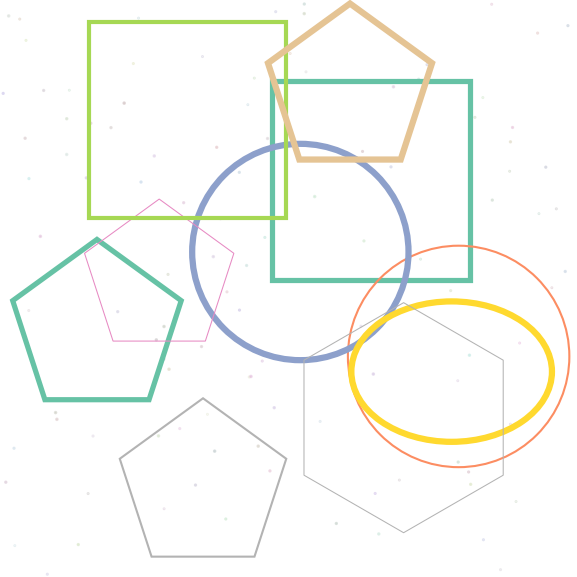[{"shape": "square", "thickness": 2.5, "radius": 0.86, "center": [0.642, 0.687]}, {"shape": "pentagon", "thickness": 2.5, "radius": 0.77, "center": [0.168, 0.431]}, {"shape": "circle", "thickness": 1, "radius": 0.96, "center": [0.794, 0.382]}, {"shape": "circle", "thickness": 3, "radius": 0.94, "center": [0.52, 0.563]}, {"shape": "pentagon", "thickness": 0.5, "radius": 0.68, "center": [0.276, 0.518]}, {"shape": "square", "thickness": 2, "radius": 0.85, "center": [0.324, 0.791]}, {"shape": "oval", "thickness": 3, "radius": 0.87, "center": [0.782, 0.356]}, {"shape": "pentagon", "thickness": 3, "radius": 0.75, "center": [0.606, 0.844]}, {"shape": "pentagon", "thickness": 1, "radius": 0.76, "center": [0.352, 0.158]}, {"shape": "hexagon", "thickness": 0.5, "radius": 1.0, "center": [0.699, 0.276]}]